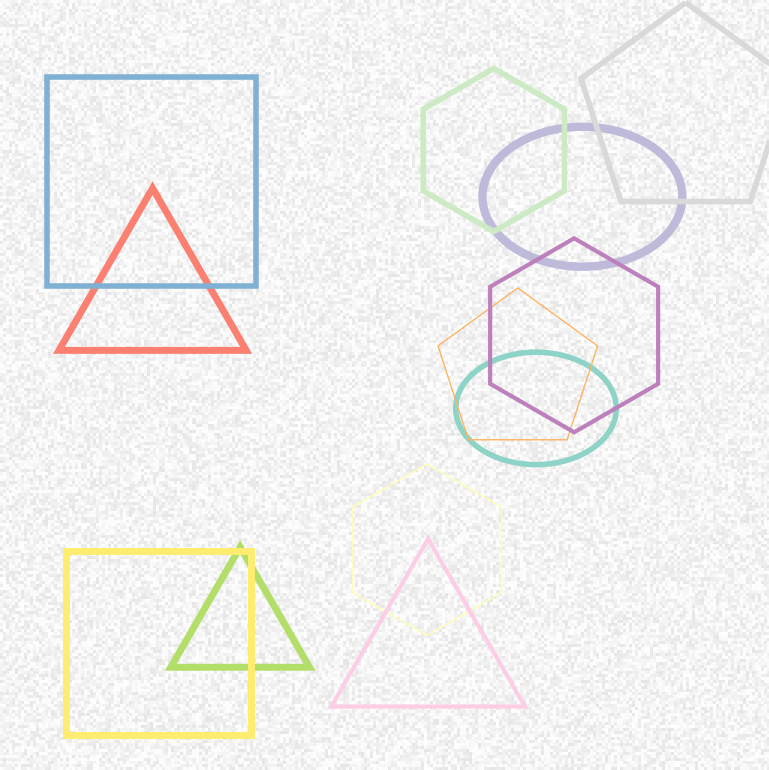[{"shape": "oval", "thickness": 2, "radius": 0.52, "center": [0.696, 0.47]}, {"shape": "hexagon", "thickness": 0.5, "radius": 0.56, "center": [0.554, 0.286]}, {"shape": "oval", "thickness": 3, "radius": 0.65, "center": [0.756, 0.744]}, {"shape": "triangle", "thickness": 2.5, "radius": 0.7, "center": [0.198, 0.615]}, {"shape": "square", "thickness": 2, "radius": 0.68, "center": [0.197, 0.764]}, {"shape": "pentagon", "thickness": 0.5, "radius": 0.54, "center": [0.672, 0.517]}, {"shape": "triangle", "thickness": 2.5, "radius": 0.52, "center": [0.312, 0.185]}, {"shape": "triangle", "thickness": 1.5, "radius": 0.73, "center": [0.556, 0.155]}, {"shape": "pentagon", "thickness": 2, "radius": 0.71, "center": [0.89, 0.854]}, {"shape": "hexagon", "thickness": 1.5, "radius": 0.63, "center": [0.746, 0.565]}, {"shape": "hexagon", "thickness": 2, "radius": 0.53, "center": [0.641, 0.805]}, {"shape": "square", "thickness": 2.5, "radius": 0.6, "center": [0.206, 0.165]}]